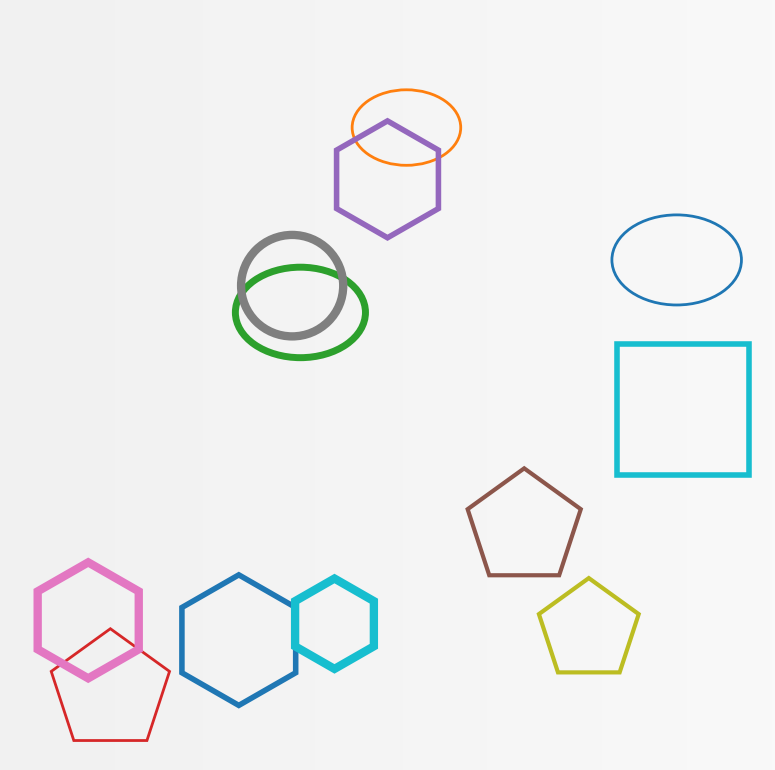[{"shape": "hexagon", "thickness": 2, "radius": 0.42, "center": [0.308, 0.169]}, {"shape": "oval", "thickness": 1, "radius": 0.42, "center": [0.873, 0.662]}, {"shape": "oval", "thickness": 1, "radius": 0.35, "center": [0.524, 0.834]}, {"shape": "oval", "thickness": 2.5, "radius": 0.42, "center": [0.388, 0.594]}, {"shape": "pentagon", "thickness": 1, "radius": 0.4, "center": [0.142, 0.103]}, {"shape": "hexagon", "thickness": 2, "radius": 0.38, "center": [0.5, 0.767]}, {"shape": "pentagon", "thickness": 1.5, "radius": 0.38, "center": [0.676, 0.315]}, {"shape": "hexagon", "thickness": 3, "radius": 0.38, "center": [0.114, 0.194]}, {"shape": "circle", "thickness": 3, "radius": 0.33, "center": [0.377, 0.629]}, {"shape": "pentagon", "thickness": 1.5, "radius": 0.34, "center": [0.76, 0.182]}, {"shape": "hexagon", "thickness": 3, "radius": 0.29, "center": [0.432, 0.19]}, {"shape": "square", "thickness": 2, "radius": 0.43, "center": [0.881, 0.468]}]